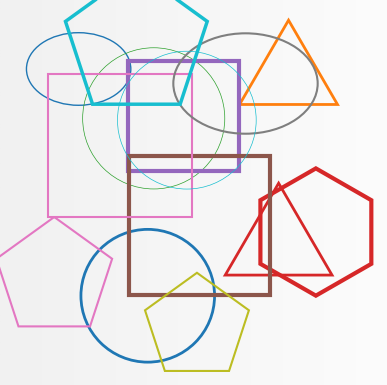[{"shape": "circle", "thickness": 2, "radius": 0.86, "center": [0.381, 0.232]}, {"shape": "oval", "thickness": 1, "radius": 0.67, "center": [0.203, 0.821]}, {"shape": "triangle", "thickness": 2, "radius": 0.73, "center": [0.745, 0.802]}, {"shape": "circle", "thickness": 0.5, "radius": 0.92, "center": [0.397, 0.693]}, {"shape": "triangle", "thickness": 2, "radius": 0.8, "center": [0.719, 0.365]}, {"shape": "hexagon", "thickness": 3, "radius": 0.83, "center": [0.815, 0.397]}, {"shape": "square", "thickness": 3, "radius": 0.72, "center": [0.473, 0.698]}, {"shape": "square", "thickness": 3, "radius": 0.91, "center": [0.515, 0.414]}, {"shape": "pentagon", "thickness": 1.5, "radius": 0.79, "center": [0.14, 0.279]}, {"shape": "square", "thickness": 1.5, "radius": 0.93, "center": [0.31, 0.621]}, {"shape": "oval", "thickness": 1.5, "radius": 0.93, "center": [0.634, 0.783]}, {"shape": "pentagon", "thickness": 1.5, "radius": 0.7, "center": [0.508, 0.151]}, {"shape": "pentagon", "thickness": 2.5, "radius": 0.96, "center": [0.352, 0.885]}, {"shape": "circle", "thickness": 0.5, "radius": 0.89, "center": [0.482, 0.688]}]